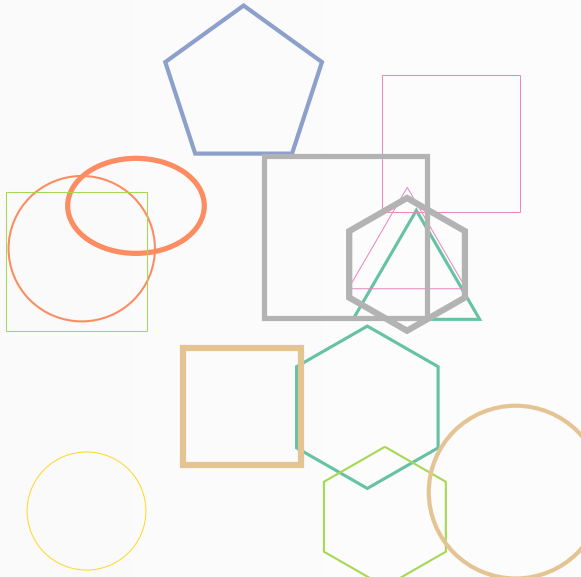[{"shape": "triangle", "thickness": 1.5, "radius": 0.63, "center": [0.716, 0.509]}, {"shape": "hexagon", "thickness": 1.5, "radius": 0.7, "center": [0.632, 0.294]}, {"shape": "circle", "thickness": 1, "radius": 0.63, "center": [0.141, 0.569]}, {"shape": "oval", "thickness": 2.5, "radius": 0.59, "center": [0.234, 0.643]}, {"shape": "pentagon", "thickness": 2, "radius": 0.71, "center": [0.419, 0.848]}, {"shape": "square", "thickness": 0.5, "radius": 0.59, "center": [0.776, 0.751]}, {"shape": "triangle", "thickness": 0.5, "radius": 0.59, "center": [0.701, 0.558]}, {"shape": "square", "thickness": 0.5, "radius": 0.61, "center": [0.132, 0.546]}, {"shape": "hexagon", "thickness": 1, "radius": 0.61, "center": [0.662, 0.104]}, {"shape": "circle", "thickness": 0.5, "radius": 0.51, "center": [0.149, 0.114]}, {"shape": "square", "thickness": 3, "radius": 0.51, "center": [0.417, 0.296]}, {"shape": "circle", "thickness": 2, "radius": 0.75, "center": [0.887, 0.147]}, {"shape": "square", "thickness": 2.5, "radius": 0.7, "center": [0.594, 0.589]}, {"shape": "hexagon", "thickness": 3, "radius": 0.57, "center": [0.7, 0.541]}]